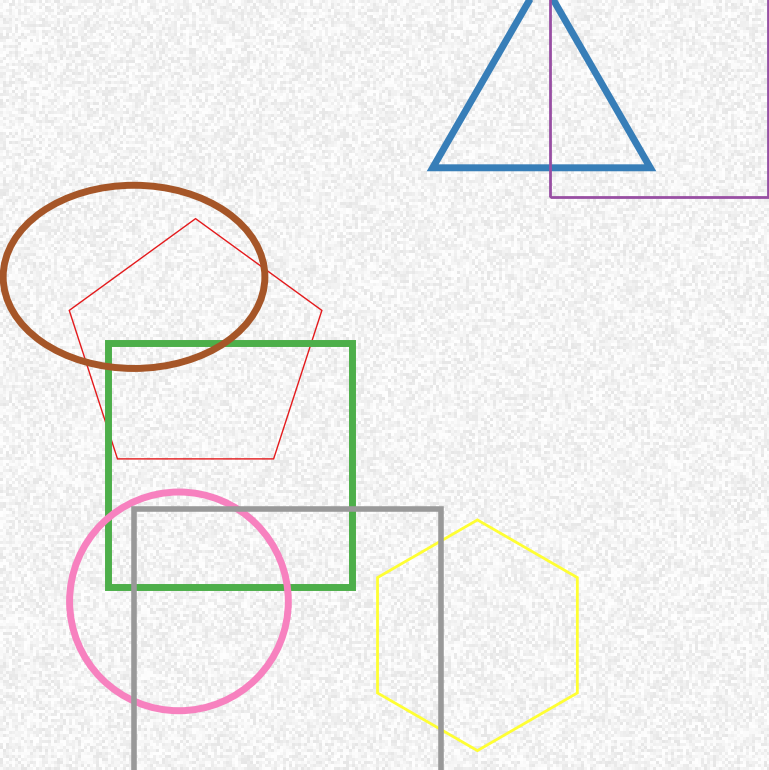[{"shape": "pentagon", "thickness": 0.5, "radius": 0.86, "center": [0.254, 0.544]}, {"shape": "triangle", "thickness": 2.5, "radius": 0.82, "center": [0.703, 0.864]}, {"shape": "square", "thickness": 2.5, "radius": 0.79, "center": [0.299, 0.396]}, {"shape": "square", "thickness": 1, "radius": 0.71, "center": [0.856, 0.886]}, {"shape": "hexagon", "thickness": 1, "radius": 0.75, "center": [0.62, 0.175]}, {"shape": "oval", "thickness": 2.5, "radius": 0.85, "center": [0.174, 0.64]}, {"shape": "circle", "thickness": 2.5, "radius": 0.71, "center": [0.232, 0.219]}, {"shape": "square", "thickness": 2, "radius": 1.0, "center": [0.374, 0.14]}]